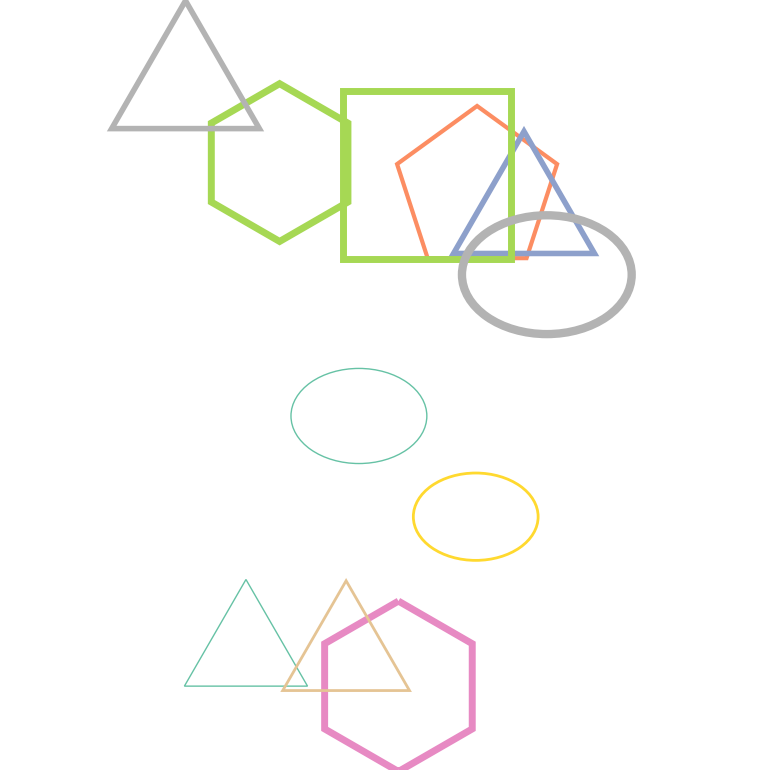[{"shape": "oval", "thickness": 0.5, "radius": 0.44, "center": [0.466, 0.46]}, {"shape": "triangle", "thickness": 0.5, "radius": 0.46, "center": [0.319, 0.155]}, {"shape": "pentagon", "thickness": 1.5, "radius": 0.55, "center": [0.62, 0.753]}, {"shape": "triangle", "thickness": 2, "radius": 0.53, "center": [0.681, 0.724]}, {"shape": "hexagon", "thickness": 2.5, "radius": 0.55, "center": [0.517, 0.109]}, {"shape": "square", "thickness": 2.5, "radius": 0.55, "center": [0.554, 0.773]}, {"shape": "hexagon", "thickness": 2.5, "radius": 0.51, "center": [0.363, 0.789]}, {"shape": "oval", "thickness": 1, "radius": 0.41, "center": [0.618, 0.329]}, {"shape": "triangle", "thickness": 1, "radius": 0.48, "center": [0.449, 0.151]}, {"shape": "triangle", "thickness": 2, "radius": 0.55, "center": [0.241, 0.888]}, {"shape": "oval", "thickness": 3, "radius": 0.55, "center": [0.71, 0.643]}]